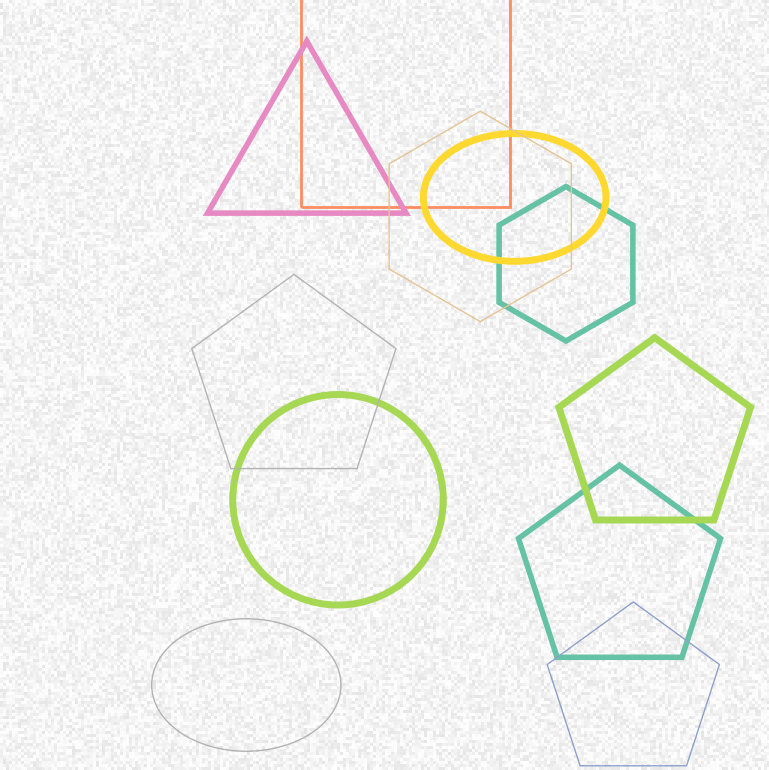[{"shape": "pentagon", "thickness": 2, "radius": 0.69, "center": [0.805, 0.258]}, {"shape": "hexagon", "thickness": 2, "radius": 0.5, "center": [0.735, 0.657]}, {"shape": "square", "thickness": 1, "radius": 0.68, "center": [0.527, 0.867]}, {"shape": "pentagon", "thickness": 0.5, "radius": 0.59, "center": [0.822, 0.101]}, {"shape": "triangle", "thickness": 2, "radius": 0.74, "center": [0.398, 0.798]}, {"shape": "pentagon", "thickness": 2.5, "radius": 0.65, "center": [0.85, 0.431]}, {"shape": "circle", "thickness": 2.5, "radius": 0.68, "center": [0.439, 0.351]}, {"shape": "oval", "thickness": 2.5, "radius": 0.59, "center": [0.668, 0.744]}, {"shape": "hexagon", "thickness": 0.5, "radius": 0.68, "center": [0.624, 0.719]}, {"shape": "pentagon", "thickness": 0.5, "radius": 0.7, "center": [0.382, 0.504]}, {"shape": "oval", "thickness": 0.5, "radius": 0.61, "center": [0.32, 0.11]}]